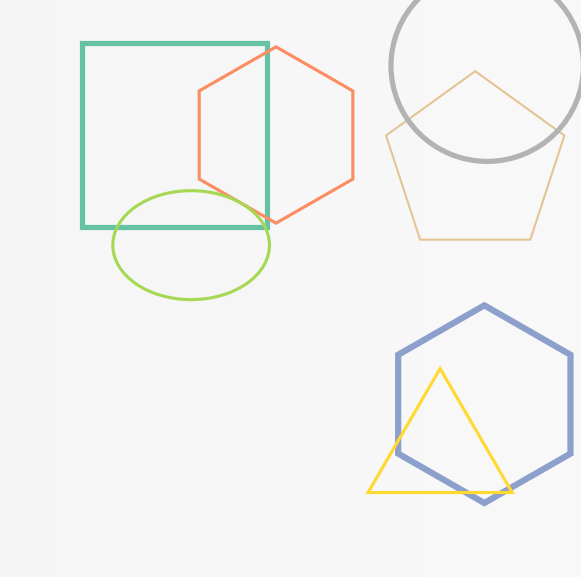[{"shape": "square", "thickness": 2.5, "radius": 0.8, "center": [0.301, 0.766]}, {"shape": "hexagon", "thickness": 1.5, "radius": 0.76, "center": [0.475, 0.765]}, {"shape": "hexagon", "thickness": 3, "radius": 0.86, "center": [0.833, 0.299]}, {"shape": "oval", "thickness": 1.5, "radius": 0.67, "center": [0.329, 0.575]}, {"shape": "triangle", "thickness": 1.5, "radius": 0.72, "center": [0.757, 0.218]}, {"shape": "pentagon", "thickness": 1, "radius": 0.81, "center": [0.818, 0.715]}, {"shape": "circle", "thickness": 2.5, "radius": 0.83, "center": [0.838, 0.885]}]